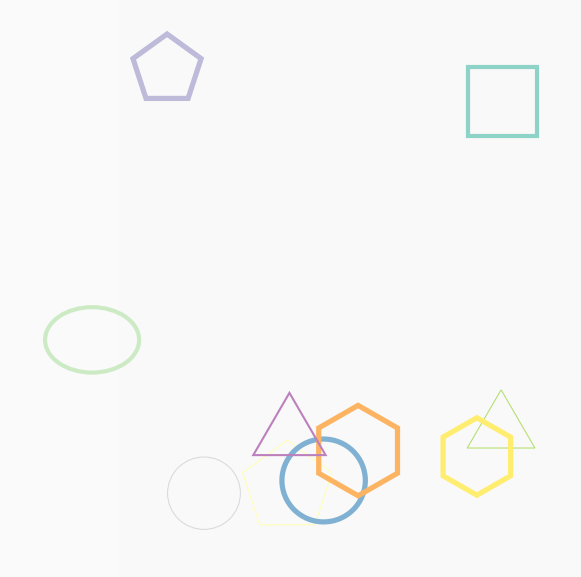[{"shape": "square", "thickness": 2, "radius": 0.3, "center": [0.864, 0.824]}, {"shape": "pentagon", "thickness": 0.5, "radius": 0.4, "center": [0.494, 0.156]}, {"shape": "pentagon", "thickness": 2.5, "radius": 0.31, "center": [0.287, 0.879]}, {"shape": "circle", "thickness": 2.5, "radius": 0.36, "center": [0.557, 0.167]}, {"shape": "hexagon", "thickness": 2.5, "radius": 0.39, "center": [0.616, 0.219]}, {"shape": "triangle", "thickness": 0.5, "radius": 0.34, "center": [0.862, 0.257]}, {"shape": "circle", "thickness": 0.5, "radius": 0.31, "center": [0.351, 0.145]}, {"shape": "triangle", "thickness": 1, "radius": 0.36, "center": [0.498, 0.247]}, {"shape": "oval", "thickness": 2, "radius": 0.4, "center": [0.158, 0.411]}, {"shape": "hexagon", "thickness": 2.5, "radius": 0.34, "center": [0.82, 0.209]}]